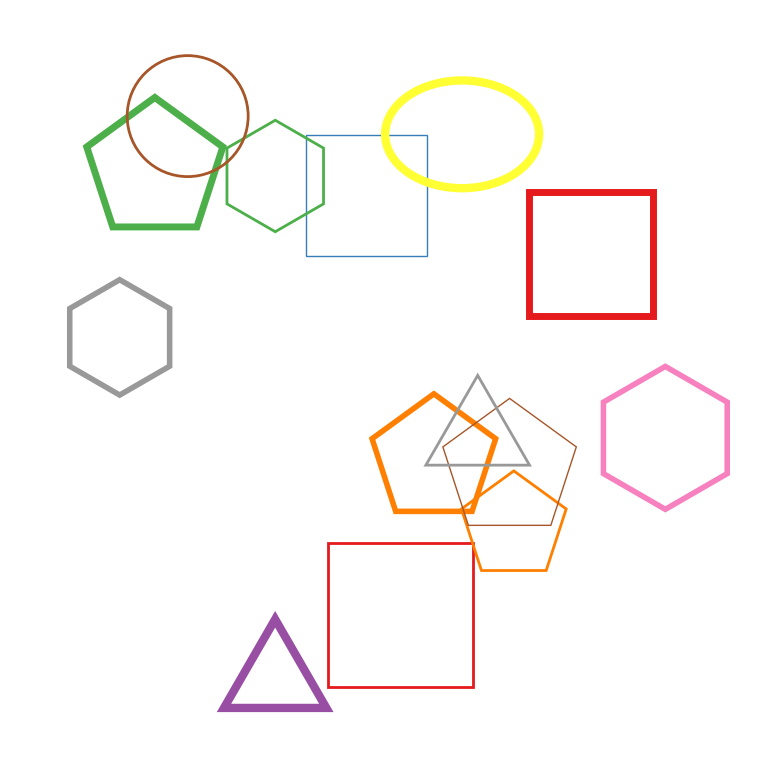[{"shape": "square", "thickness": 2.5, "radius": 0.4, "center": [0.768, 0.67]}, {"shape": "square", "thickness": 1, "radius": 0.47, "center": [0.52, 0.201]}, {"shape": "square", "thickness": 0.5, "radius": 0.39, "center": [0.476, 0.746]}, {"shape": "hexagon", "thickness": 1, "radius": 0.36, "center": [0.357, 0.771]}, {"shape": "pentagon", "thickness": 2.5, "radius": 0.46, "center": [0.201, 0.78]}, {"shape": "triangle", "thickness": 3, "radius": 0.38, "center": [0.357, 0.119]}, {"shape": "pentagon", "thickness": 2, "radius": 0.42, "center": [0.563, 0.404]}, {"shape": "pentagon", "thickness": 1, "radius": 0.36, "center": [0.667, 0.317]}, {"shape": "oval", "thickness": 3, "radius": 0.5, "center": [0.6, 0.826]}, {"shape": "circle", "thickness": 1, "radius": 0.39, "center": [0.244, 0.849]}, {"shape": "pentagon", "thickness": 0.5, "radius": 0.46, "center": [0.662, 0.391]}, {"shape": "hexagon", "thickness": 2, "radius": 0.46, "center": [0.864, 0.431]}, {"shape": "triangle", "thickness": 1, "radius": 0.39, "center": [0.62, 0.435]}, {"shape": "hexagon", "thickness": 2, "radius": 0.37, "center": [0.155, 0.562]}]